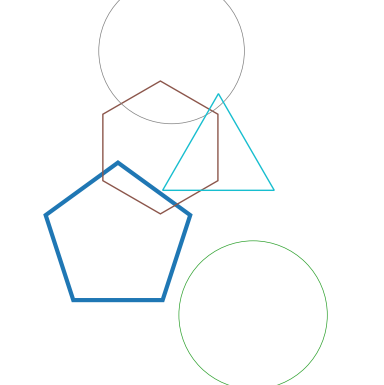[{"shape": "pentagon", "thickness": 3, "radius": 0.99, "center": [0.306, 0.38]}, {"shape": "circle", "thickness": 0.5, "radius": 0.96, "center": [0.657, 0.182]}, {"shape": "hexagon", "thickness": 1, "radius": 0.86, "center": [0.417, 0.617]}, {"shape": "circle", "thickness": 0.5, "radius": 0.95, "center": [0.446, 0.868]}, {"shape": "triangle", "thickness": 1, "radius": 0.84, "center": [0.567, 0.589]}]